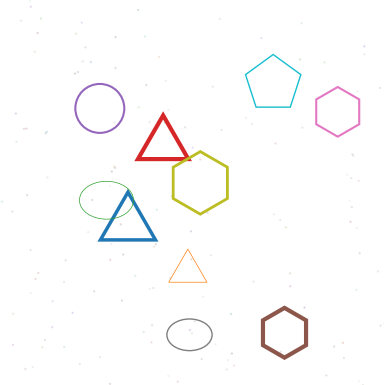[{"shape": "triangle", "thickness": 2.5, "radius": 0.41, "center": [0.332, 0.418]}, {"shape": "triangle", "thickness": 0.5, "radius": 0.29, "center": [0.488, 0.296]}, {"shape": "oval", "thickness": 0.5, "radius": 0.35, "center": [0.277, 0.48]}, {"shape": "triangle", "thickness": 3, "radius": 0.38, "center": [0.424, 0.625]}, {"shape": "circle", "thickness": 1.5, "radius": 0.32, "center": [0.259, 0.718]}, {"shape": "hexagon", "thickness": 3, "radius": 0.32, "center": [0.739, 0.136]}, {"shape": "hexagon", "thickness": 1.5, "radius": 0.32, "center": [0.877, 0.71]}, {"shape": "oval", "thickness": 1, "radius": 0.29, "center": [0.492, 0.13]}, {"shape": "hexagon", "thickness": 2, "radius": 0.41, "center": [0.52, 0.525]}, {"shape": "pentagon", "thickness": 1, "radius": 0.38, "center": [0.71, 0.783]}]